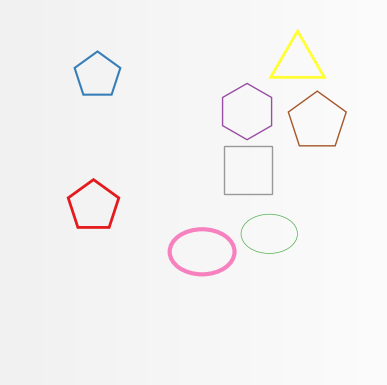[{"shape": "pentagon", "thickness": 2, "radius": 0.34, "center": [0.241, 0.465]}, {"shape": "pentagon", "thickness": 1.5, "radius": 0.31, "center": [0.252, 0.804]}, {"shape": "oval", "thickness": 0.5, "radius": 0.36, "center": [0.695, 0.393]}, {"shape": "hexagon", "thickness": 1, "radius": 0.37, "center": [0.638, 0.71]}, {"shape": "triangle", "thickness": 2, "radius": 0.4, "center": [0.768, 0.839]}, {"shape": "pentagon", "thickness": 1, "radius": 0.39, "center": [0.819, 0.685]}, {"shape": "oval", "thickness": 3, "radius": 0.42, "center": [0.522, 0.346]}, {"shape": "square", "thickness": 1, "radius": 0.31, "center": [0.64, 0.559]}]